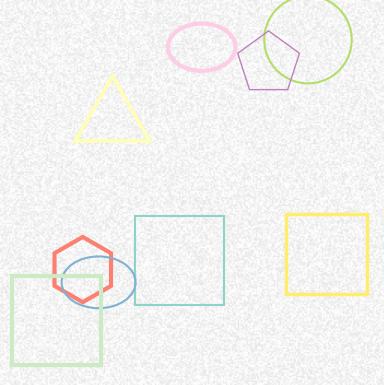[{"shape": "square", "thickness": 1.5, "radius": 0.58, "center": [0.466, 0.324]}, {"shape": "triangle", "thickness": 2.5, "radius": 0.56, "center": [0.292, 0.69]}, {"shape": "hexagon", "thickness": 3, "radius": 0.42, "center": [0.215, 0.3]}, {"shape": "oval", "thickness": 1.5, "radius": 0.48, "center": [0.256, 0.267]}, {"shape": "circle", "thickness": 1.5, "radius": 0.57, "center": [0.8, 0.897]}, {"shape": "oval", "thickness": 3, "radius": 0.44, "center": [0.524, 0.877]}, {"shape": "pentagon", "thickness": 1, "radius": 0.42, "center": [0.698, 0.835]}, {"shape": "square", "thickness": 3, "radius": 0.58, "center": [0.147, 0.168]}, {"shape": "square", "thickness": 2.5, "radius": 0.52, "center": [0.848, 0.34]}]